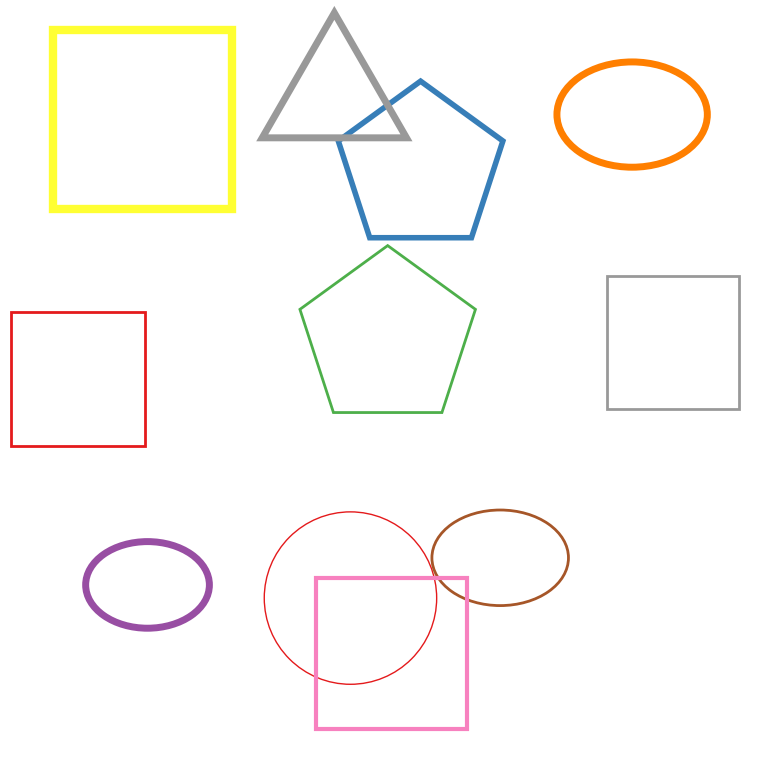[{"shape": "square", "thickness": 1, "radius": 0.43, "center": [0.101, 0.508]}, {"shape": "circle", "thickness": 0.5, "radius": 0.56, "center": [0.455, 0.223]}, {"shape": "pentagon", "thickness": 2, "radius": 0.56, "center": [0.546, 0.782]}, {"shape": "pentagon", "thickness": 1, "radius": 0.6, "center": [0.503, 0.561]}, {"shape": "oval", "thickness": 2.5, "radius": 0.4, "center": [0.192, 0.24]}, {"shape": "oval", "thickness": 2.5, "radius": 0.49, "center": [0.821, 0.851]}, {"shape": "square", "thickness": 3, "radius": 0.58, "center": [0.185, 0.845]}, {"shape": "oval", "thickness": 1, "radius": 0.44, "center": [0.65, 0.276]}, {"shape": "square", "thickness": 1.5, "radius": 0.49, "center": [0.509, 0.151]}, {"shape": "triangle", "thickness": 2.5, "radius": 0.54, "center": [0.434, 0.875]}, {"shape": "square", "thickness": 1, "radius": 0.43, "center": [0.874, 0.555]}]